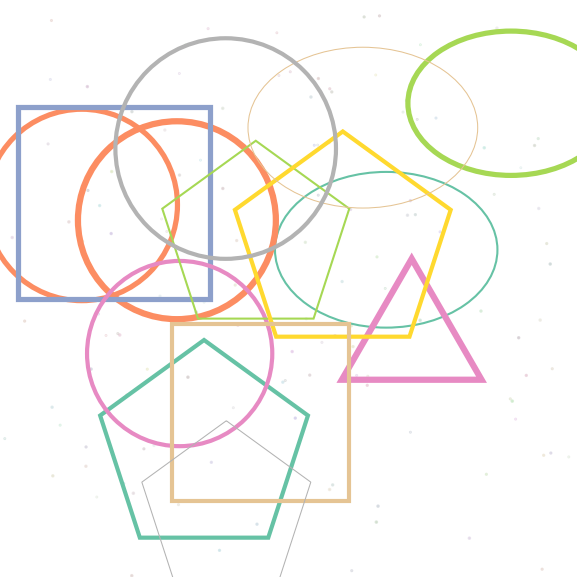[{"shape": "oval", "thickness": 1, "radius": 0.96, "center": [0.669, 0.567]}, {"shape": "pentagon", "thickness": 2, "radius": 0.95, "center": [0.353, 0.221]}, {"shape": "circle", "thickness": 2.5, "radius": 0.83, "center": [0.142, 0.644]}, {"shape": "circle", "thickness": 3, "radius": 0.86, "center": [0.306, 0.618]}, {"shape": "square", "thickness": 2.5, "radius": 0.83, "center": [0.197, 0.648]}, {"shape": "circle", "thickness": 2, "radius": 0.8, "center": [0.311, 0.387]}, {"shape": "triangle", "thickness": 3, "radius": 0.7, "center": [0.713, 0.411]}, {"shape": "oval", "thickness": 2.5, "radius": 0.89, "center": [0.885, 0.82]}, {"shape": "pentagon", "thickness": 1, "radius": 0.85, "center": [0.443, 0.585]}, {"shape": "pentagon", "thickness": 2, "radius": 0.98, "center": [0.594, 0.575]}, {"shape": "oval", "thickness": 0.5, "radius": 0.99, "center": [0.628, 0.778]}, {"shape": "square", "thickness": 2, "radius": 0.77, "center": [0.451, 0.285]}, {"shape": "circle", "thickness": 2, "radius": 0.95, "center": [0.391, 0.742]}, {"shape": "pentagon", "thickness": 0.5, "radius": 0.77, "center": [0.392, 0.117]}]